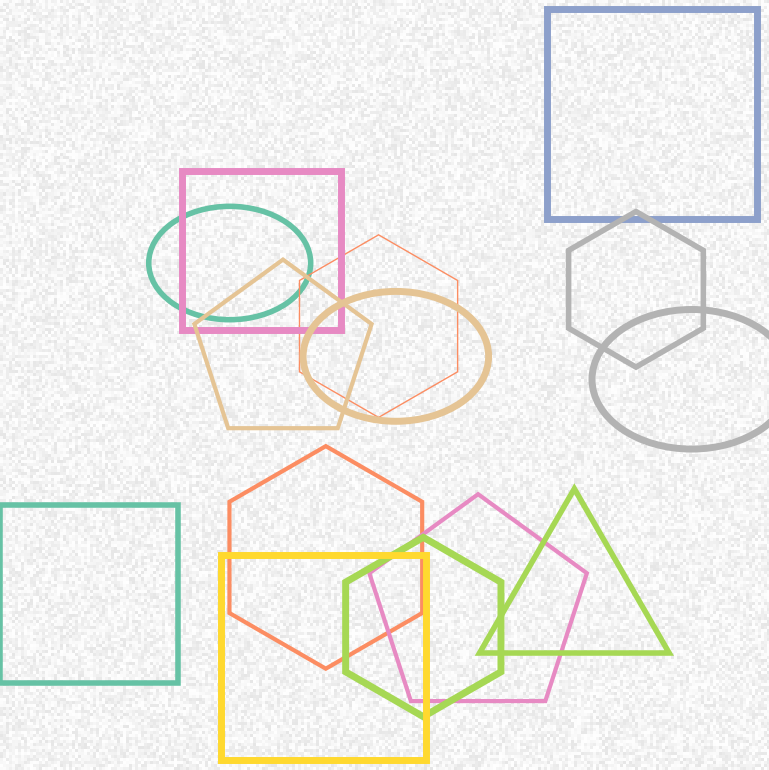[{"shape": "oval", "thickness": 2, "radius": 0.53, "center": [0.298, 0.658]}, {"shape": "square", "thickness": 2, "radius": 0.58, "center": [0.115, 0.229]}, {"shape": "hexagon", "thickness": 0.5, "radius": 0.59, "center": [0.492, 0.576]}, {"shape": "hexagon", "thickness": 1.5, "radius": 0.72, "center": [0.423, 0.276]}, {"shape": "square", "thickness": 2.5, "radius": 0.68, "center": [0.847, 0.852]}, {"shape": "pentagon", "thickness": 1.5, "radius": 0.74, "center": [0.621, 0.21]}, {"shape": "square", "thickness": 2.5, "radius": 0.52, "center": [0.34, 0.675]}, {"shape": "triangle", "thickness": 2, "radius": 0.71, "center": [0.746, 0.223]}, {"shape": "hexagon", "thickness": 2.5, "radius": 0.58, "center": [0.55, 0.186]}, {"shape": "square", "thickness": 2.5, "radius": 0.66, "center": [0.42, 0.146]}, {"shape": "oval", "thickness": 2.5, "radius": 0.6, "center": [0.514, 0.537]}, {"shape": "pentagon", "thickness": 1.5, "radius": 0.61, "center": [0.367, 0.542]}, {"shape": "hexagon", "thickness": 2, "radius": 0.51, "center": [0.826, 0.624]}, {"shape": "oval", "thickness": 2.5, "radius": 0.65, "center": [0.898, 0.507]}]